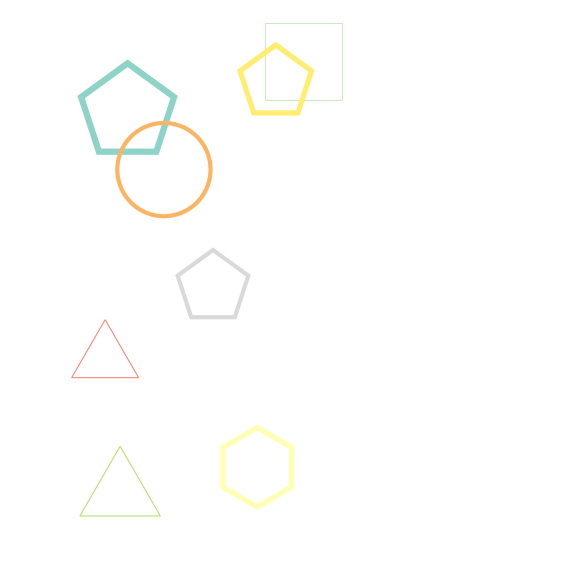[{"shape": "pentagon", "thickness": 3, "radius": 0.42, "center": [0.221, 0.805]}, {"shape": "hexagon", "thickness": 2.5, "radius": 0.34, "center": [0.445, 0.19]}, {"shape": "triangle", "thickness": 0.5, "radius": 0.33, "center": [0.182, 0.379]}, {"shape": "circle", "thickness": 2, "radius": 0.4, "center": [0.284, 0.705]}, {"shape": "triangle", "thickness": 0.5, "radius": 0.4, "center": [0.208, 0.146]}, {"shape": "pentagon", "thickness": 2, "radius": 0.32, "center": [0.369, 0.502]}, {"shape": "square", "thickness": 0.5, "radius": 0.33, "center": [0.526, 0.893]}, {"shape": "pentagon", "thickness": 2.5, "radius": 0.33, "center": [0.478, 0.856]}]